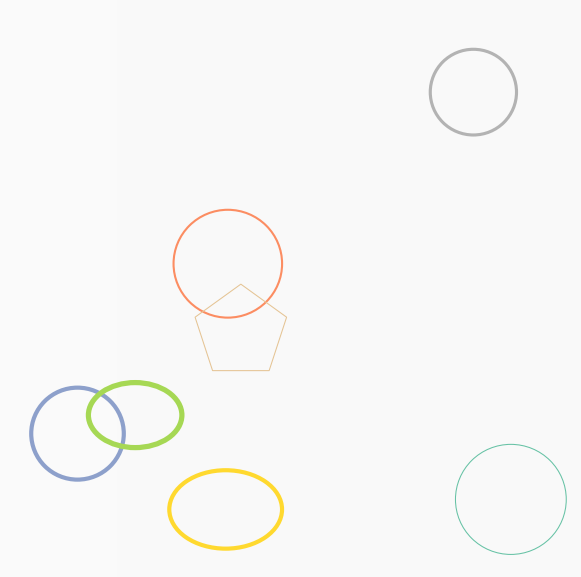[{"shape": "circle", "thickness": 0.5, "radius": 0.48, "center": [0.879, 0.134]}, {"shape": "circle", "thickness": 1, "radius": 0.47, "center": [0.392, 0.543]}, {"shape": "circle", "thickness": 2, "radius": 0.4, "center": [0.133, 0.248]}, {"shape": "oval", "thickness": 2.5, "radius": 0.4, "center": [0.233, 0.28]}, {"shape": "oval", "thickness": 2, "radius": 0.48, "center": [0.388, 0.117]}, {"shape": "pentagon", "thickness": 0.5, "radius": 0.41, "center": [0.414, 0.424]}, {"shape": "circle", "thickness": 1.5, "radius": 0.37, "center": [0.814, 0.84]}]